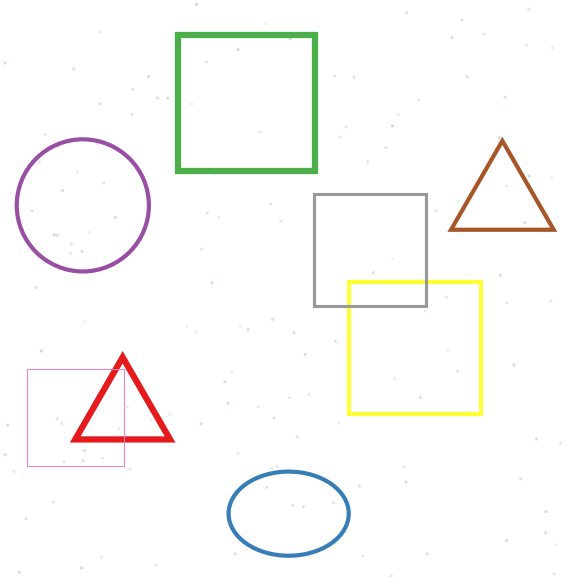[{"shape": "triangle", "thickness": 3, "radius": 0.47, "center": [0.212, 0.286]}, {"shape": "oval", "thickness": 2, "radius": 0.52, "center": [0.5, 0.11]}, {"shape": "square", "thickness": 3, "radius": 0.59, "center": [0.427, 0.82]}, {"shape": "circle", "thickness": 2, "radius": 0.57, "center": [0.143, 0.643]}, {"shape": "square", "thickness": 2, "radius": 0.57, "center": [0.719, 0.397]}, {"shape": "triangle", "thickness": 2, "radius": 0.51, "center": [0.87, 0.653]}, {"shape": "square", "thickness": 0.5, "radius": 0.42, "center": [0.131, 0.276]}, {"shape": "square", "thickness": 1.5, "radius": 0.49, "center": [0.641, 0.566]}]